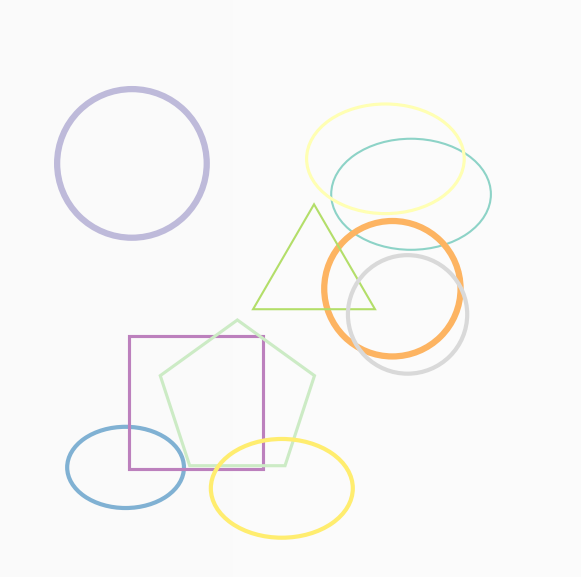[{"shape": "oval", "thickness": 1, "radius": 0.69, "center": [0.707, 0.663]}, {"shape": "oval", "thickness": 1.5, "radius": 0.68, "center": [0.663, 0.724]}, {"shape": "circle", "thickness": 3, "radius": 0.64, "center": [0.227, 0.716]}, {"shape": "oval", "thickness": 2, "radius": 0.5, "center": [0.216, 0.19]}, {"shape": "circle", "thickness": 3, "radius": 0.59, "center": [0.675, 0.499]}, {"shape": "triangle", "thickness": 1, "radius": 0.61, "center": [0.54, 0.524]}, {"shape": "circle", "thickness": 2, "radius": 0.51, "center": [0.701, 0.455]}, {"shape": "square", "thickness": 1.5, "radius": 0.58, "center": [0.337, 0.302]}, {"shape": "pentagon", "thickness": 1.5, "radius": 0.7, "center": [0.408, 0.306]}, {"shape": "oval", "thickness": 2, "radius": 0.61, "center": [0.485, 0.154]}]